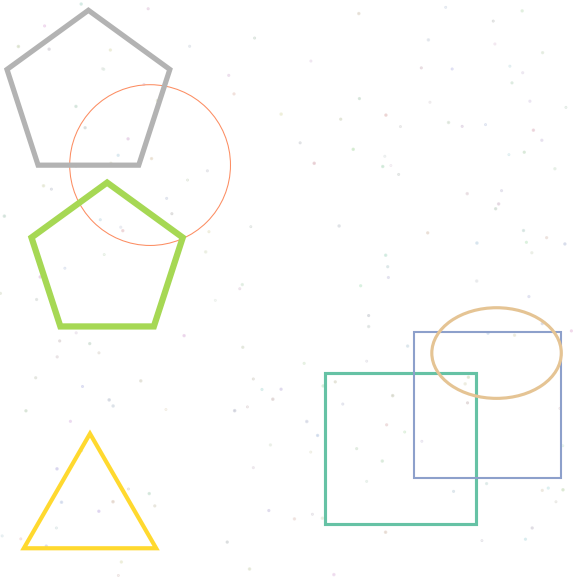[{"shape": "square", "thickness": 1.5, "radius": 0.65, "center": [0.693, 0.222]}, {"shape": "circle", "thickness": 0.5, "radius": 0.7, "center": [0.26, 0.713]}, {"shape": "square", "thickness": 1, "radius": 0.63, "center": [0.844, 0.298]}, {"shape": "pentagon", "thickness": 3, "radius": 0.69, "center": [0.185, 0.545]}, {"shape": "triangle", "thickness": 2, "radius": 0.66, "center": [0.156, 0.116]}, {"shape": "oval", "thickness": 1.5, "radius": 0.56, "center": [0.86, 0.388]}, {"shape": "pentagon", "thickness": 2.5, "radius": 0.74, "center": [0.153, 0.833]}]